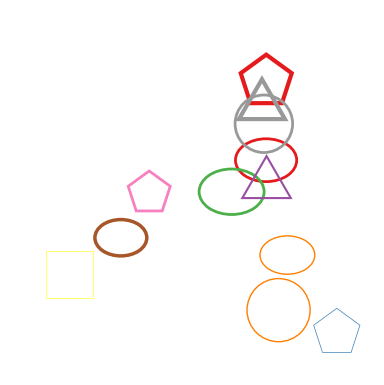[{"shape": "pentagon", "thickness": 3, "radius": 0.35, "center": [0.691, 0.788]}, {"shape": "oval", "thickness": 2, "radius": 0.4, "center": [0.691, 0.584]}, {"shape": "pentagon", "thickness": 0.5, "radius": 0.32, "center": [0.875, 0.136]}, {"shape": "oval", "thickness": 2, "radius": 0.42, "center": [0.602, 0.502]}, {"shape": "triangle", "thickness": 1.5, "radius": 0.36, "center": [0.692, 0.522]}, {"shape": "oval", "thickness": 1, "radius": 0.36, "center": [0.746, 0.338]}, {"shape": "circle", "thickness": 1, "radius": 0.41, "center": [0.724, 0.194]}, {"shape": "square", "thickness": 0.5, "radius": 0.31, "center": [0.181, 0.287]}, {"shape": "oval", "thickness": 2.5, "radius": 0.34, "center": [0.314, 0.382]}, {"shape": "pentagon", "thickness": 2, "radius": 0.29, "center": [0.388, 0.498]}, {"shape": "circle", "thickness": 2, "radius": 0.37, "center": [0.685, 0.679]}, {"shape": "triangle", "thickness": 3, "radius": 0.34, "center": [0.68, 0.725]}]